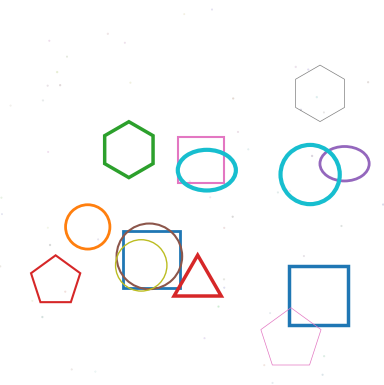[{"shape": "square", "thickness": 2, "radius": 0.37, "center": [0.394, 0.326]}, {"shape": "square", "thickness": 2.5, "radius": 0.38, "center": [0.828, 0.232]}, {"shape": "circle", "thickness": 2, "radius": 0.29, "center": [0.228, 0.411]}, {"shape": "hexagon", "thickness": 2.5, "radius": 0.36, "center": [0.335, 0.611]}, {"shape": "pentagon", "thickness": 1.5, "radius": 0.34, "center": [0.145, 0.27]}, {"shape": "triangle", "thickness": 2.5, "radius": 0.35, "center": [0.513, 0.267]}, {"shape": "oval", "thickness": 2, "radius": 0.32, "center": [0.895, 0.575]}, {"shape": "circle", "thickness": 1.5, "radius": 0.43, "center": [0.388, 0.334]}, {"shape": "square", "thickness": 1.5, "radius": 0.3, "center": [0.521, 0.585]}, {"shape": "pentagon", "thickness": 0.5, "radius": 0.41, "center": [0.756, 0.118]}, {"shape": "hexagon", "thickness": 0.5, "radius": 0.37, "center": [0.831, 0.758]}, {"shape": "circle", "thickness": 1, "radius": 0.33, "center": [0.367, 0.311]}, {"shape": "oval", "thickness": 3, "radius": 0.38, "center": [0.537, 0.558]}, {"shape": "circle", "thickness": 3, "radius": 0.38, "center": [0.806, 0.547]}]